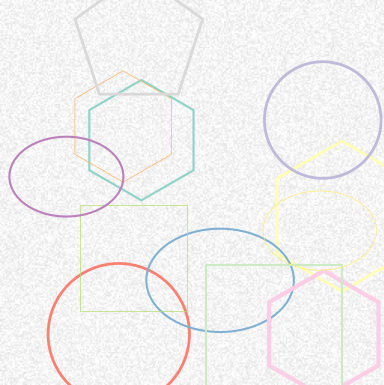[{"shape": "hexagon", "thickness": 1.5, "radius": 0.78, "center": [0.367, 0.636]}, {"shape": "hexagon", "thickness": 2, "radius": 0.98, "center": [0.888, 0.439]}, {"shape": "circle", "thickness": 2, "radius": 0.76, "center": [0.838, 0.688]}, {"shape": "circle", "thickness": 2, "radius": 0.92, "center": [0.309, 0.132]}, {"shape": "oval", "thickness": 1.5, "radius": 0.96, "center": [0.572, 0.272]}, {"shape": "hexagon", "thickness": 0.5, "radius": 0.72, "center": [0.32, 0.672]}, {"shape": "square", "thickness": 0.5, "radius": 0.69, "center": [0.347, 0.33]}, {"shape": "hexagon", "thickness": 3, "radius": 0.82, "center": [0.841, 0.133]}, {"shape": "pentagon", "thickness": 2, "radius": 0.87, "center": [0.361, 0.896]}, {"shape": "oval", "thickness": 1.5, "radius": 0.74, "center": [0.172, 0.541]}, {"shape": "square", "thickness": 1.5, "radius": 0.88, "center": [0.712, 0.135]}, {"shape": "oval", "thickness": 0.5, "radius": 0.74, "center": [0.83, 0.401]}]